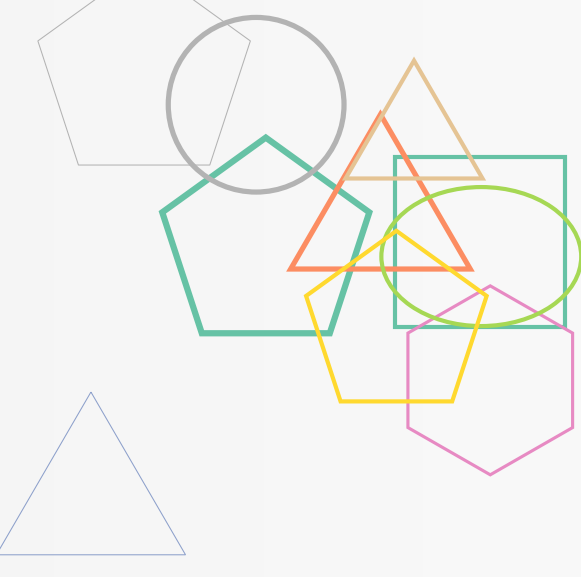[{"shape": "square", "thickness": 2, "radius": 0.73, "center": [0.825, 0.58]}, {"shape": "pentagon", "thickness": 3, "radius": 0.94, "center": [0.457, 0.574]}, {"shape": "triangle", "thickness": 2.5, "radius": 0.89, "center": [0.655, 0.622]}, {"shape": "triangle", "thickness": 0.5, "radius": 0.94, "center": [0.156, 0.132]}, {"shape": "hexagon", "thickness": 1.5, "radius": 0.82, "center": [0.843, 0.341]}, {"shape": "oval", "thickness": 2, "radius": 0.86, "center": [0.828, 0.555]}, {"shape": "pentagon", "thickness": 2, "radius": 0.82, "center": [0.682, 0.436]}, {"shape": "triangle", "thickness": 2, "radius": 0.68, "center": [0.712, 0.758]}, {"shape": "pentagon", "thickness": 0.5, "radius": 0.96, "center": [0.248, 0.869]}, {"shape": "circle", "thickness": 2.5, "radius": 0.76, "center": [0.441, 0.818]}]